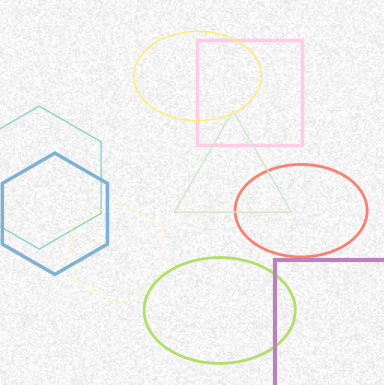[{"shape": "hexagon", "thickness": 1, "radius": 0.93, "center": [0.102, 0.539]}, {"shape": "hexagon", "thickness": 0.5, "radius": 0.67, "center": [0.304, 0.344]}, {"shape": "oval", "thickness": 2, "radius": 0.86, "center": [0.782, 0.453]}, {"shape": "hexagon", "thickness": 2.5, "radius": 0.79, "center": [0.143, 0.445]}, {"shape": "oval", "thickness": 2, "radius": 0.98, "center": [0.571, 0.194]}, {"shape": "square", "thickness": 2.5, "radius": 0.68, "center": [0.648, 0.761]}, {"shape": "square", "thickness": 3, "radius": 0.89, "center": [0.892, 0.146]}, {"shape": "triangle", "thickness": 1, "radius": 0.88, "center": [0.605, 0.537]}, {"shape": "oval", "thickness": 1, "radius": 0.83, "center": [0.513, 0.803]}]